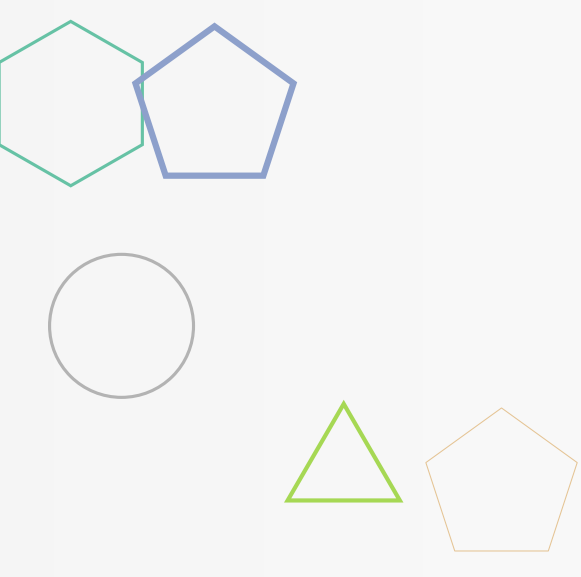[{"shape": "hexagon", "thickness": 1.5, "radius": 0.71, "center": [0.122, 0.82]}, {"shape": "pentagon", "thickness": 3, "radius": 0.71, "center": [0.369, 0.811]}, {"shape": "triangle", "thickness": 2, "radius": 0.56, "center": [0.591, 0.188]}, {"shape": "pentagon", "thickness": 0.5, "radius": 0.68, "center": [0.863, 0.156]}, {"shape": "circle", "thickness": 1.5, "radius": 0.62, "center": [0.209, 0.435]}]